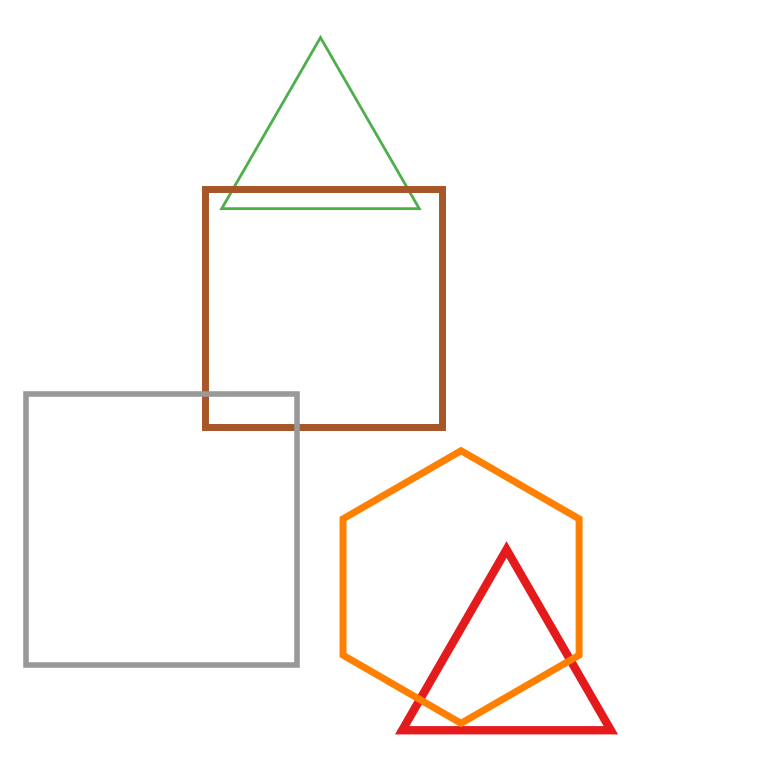[{"shape": "triangle", "thickness": 3, "radius": 0.78, "center": [0.658, 0.13]}, {"shape": "triangle", "thickness": 1, "radius": 0.74, "center": [0.416, 0.803]}, {"shape": "hexagon", "thickness": 2.5, "radius": 0.89, "center": [0.599, 0.238]}, {"shape": "square", "thickness": 2.5, "radius": 0.77, "center": [0.42, 0.6]}, {"shape": "square", "thickness": 2, "radius": 0.88, "center": [0.209, 0.312]}]